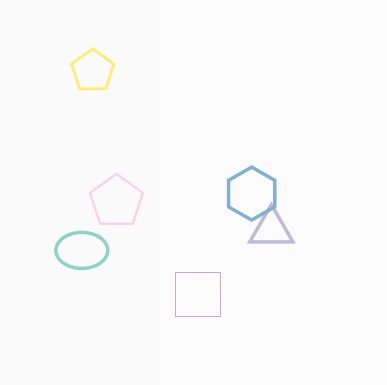[{"shape": "oval", "thickness": 2.5, "radius": 0.33, "center": [0.211, 0.35]}, {"shape": "triangle", "thickness": 2.5, "radius": 0.32, "center": [0.7, 0.404]}, {"shape": "hexagon", "thickness": 2.5, "radius": 0.34, "center": [0.649, 0.497]}, {"shape": "pentagon", "thickness": 1.5, "radius": 0.36, "center": [0.301, 0.477]}, {"shape": "square", "thickness": 0.5, "radius": 0.29, "center": [0.51, 0.236]}, {"shape": "pentagon", "thickness": 2, "radius": 0.29, "center": [0.239, 0.816]}]